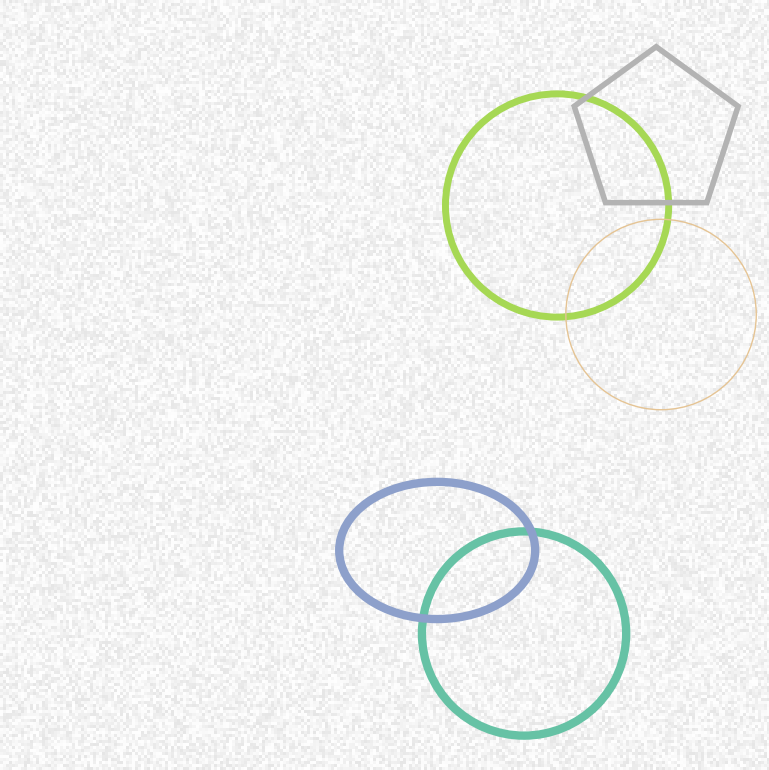[{"shape": "circle", "thickness": 3, "radius": 0.66, "center": [0.681, 0.177]}, {"shape": "oval", "thickness": 3, "radius": 0.64, "center": [0.568, 0.285]}, {"shape": "circle", "thickness": 2.5, "radius": 0.72, "center": [0.723, 0.733]}, {"shape": "circle", "thickness": 0.5, "radius": 0.62, "center": [0.859, 0.592]}, {"shape": "pentagon", "thickness": 2, "radius": 0.56, "center": [0.852, 0.827]}]